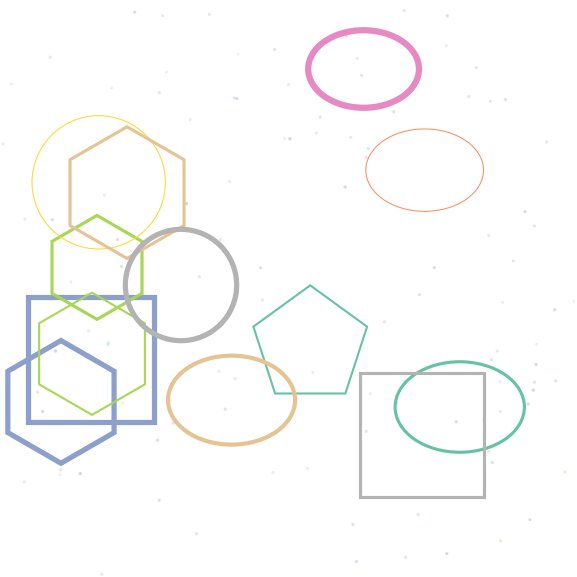[{"shape": "oval", "thickness": 1.5, "radius": 0.56, "center": [0.796, 0.294]}, {"shape": "pentagon", "thickness": 1, "radius": 0.52, "center": [0.537, 0.402]}, {"shape": "oval", "thickness": 0.5, "radius": 0.51, "center": [0.735, 0.705]}, {"shape": "square", "thickness": 2.5, "radius": 0.54, "center": [0.157, 0.377]}, {"shape": "hexagon", "thickness": 2.5, "radius": 0.53, "center": [0.106, 0.303]}, {"shape": "oval", "thickness": 3, "radius": 0.48, "center": [0.63, 0.88]}, {"shape": "hexagon", "thickness": 1, "radius": 0.53, "center": [0.159, 0.386]}, {"shape": "hexagon", "thickness": 1.5, "radius": 0.45, "center": [0.168, 0.536]}, {"shape": "circle", "thickness": 0.5, "radius": 0.58, "center": [0.171, 0.683]}, {"shape": "hexagon", "thickness": 1.5, "radius": 0.57, "center": [0.22, 0.666]}, {"shape": "oval", "thickness": 2, "radius": 0.55, "center": [0.401, 0.306]}, {"shape": "square", "thickness": 1.5, "radius": 0.54, "center": [0.73, 0.246]}, {"shape": "circle", "thickness": 2.5, "radius": 0.48, "center": [0.313, 0.506]}]